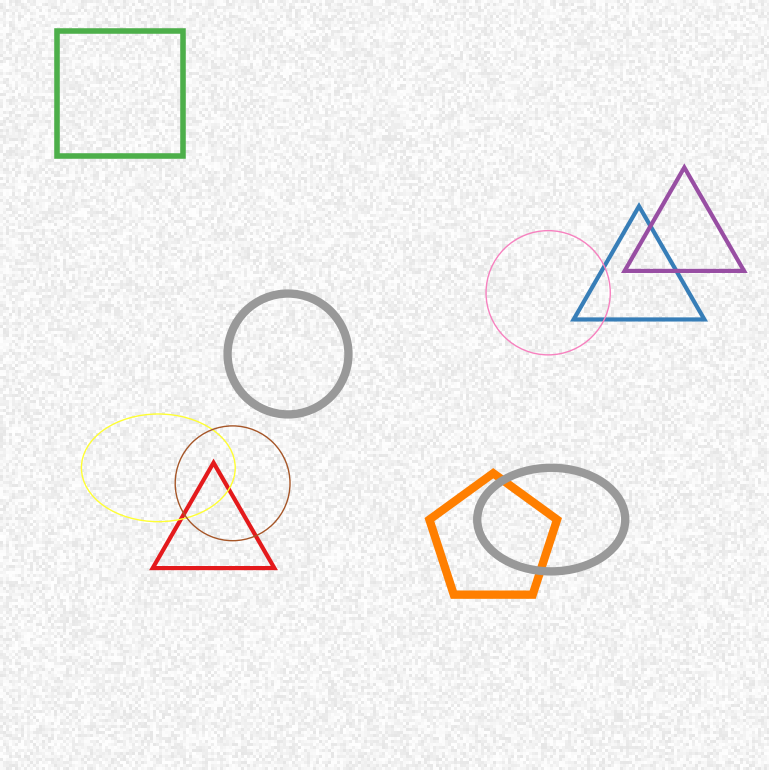[{"shape": "triangle", "thickness": 1.5, "radius": 0.46, "center": [0.277, 0.308]}, {"shape": "triangle", "thickness": 1.5, "radius": 0.49, "center": [0.83, 0.634]}, {"shape": "square", "thickness": 2, "radius": 0.41, "center": [0.156, 0.879]}, {"shape": "triangle", "thickness": 1.5, "radius": 0.45, "center": [0.889, 0.693]}, {"shape": "pentagon", "thickness": 3, "radius": 0.44, "center": [0.641, 0.298]}, {"shape": "oval", "thickness": 0.5, "radius": 0.5, "center": [0.206, 0.392]}, {"shape": "circle", "thickness": 0.5, "radius": 0.37, "center": [0.302, 0.372]}, {"shape": "circle", "thickness": 0.5, "radius": 0.4, "center": [0.712, 0.62]}, {"shape": "oval", "thickness": 3, "radius": 0.48, "center": [0.716, 0.325]}, {"shape": "circle", "thickness": 3, "radius": 0.39, "center": [0.374, 0.54]}]